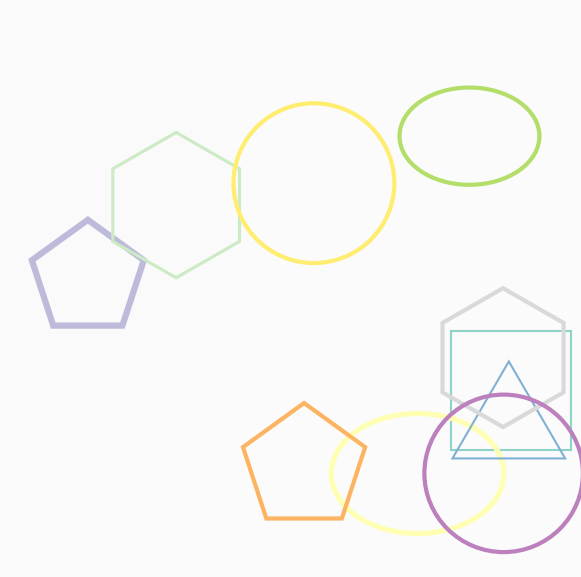[{"shape": "square", "thickness": 1, "radius": 0.52, "center": [0.879, 0.323]}, {"shape": "oval", "thickness": 2.5, "radius": 0.74, "center": [0.718, 0.179]}, {"shape": "pentagon", "thickness": 3, "radius": 0.51, "center": [0.151, 0.517]}, {"shape": "triangle", "thickness": 1, "radius": 0.56, "center": [0.875, 0.261]}, {"shape": "pentagon", "thickness": 2, "radius": 0.55, "center": [0.523, 0.191]}, {"shape": "oval", "thickness": 2, "radius": 0.6, "center": [0.808, 0.763]}, {"shape": "hexagon", "thickness": 2, "radius": 0.6, "center": [0.865, 0.38]}, {"shape": "circle", "thickness": 2, "radius": 0.68, "center": [0.866, 0.179]}, {"shape": "hexagon", "thickness": 1.5, "radius": 0.63, "center": [0.303, 0.644]}, {"shape": "circle", "thickness": 2, "radius": 0.69, "center": [0.54, 0.682]}]